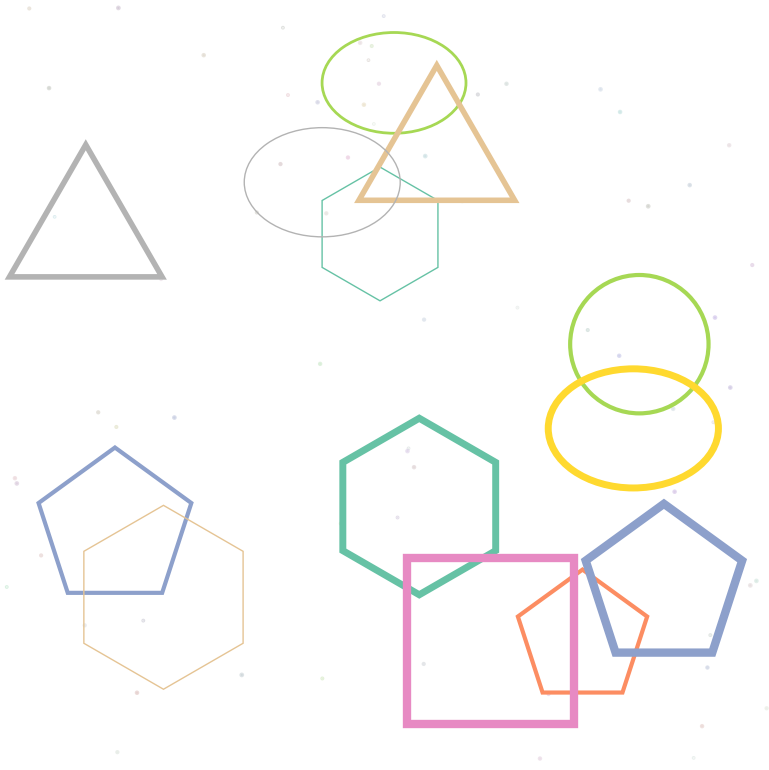[{"shape": "hexagon", "thickness": 2.5, "radius": 0.57, "center": [0.544, 0.342]}, {"shape": "hexagon", "thickness": 0.5, "radius": 0.43, "center": [0.494, 0.696]}, {"shape": "pentagon", "thickness": 1.5, "radius": 0.44, "center": [0.757, 0.172]}, {"shape": "pentagon", "thickness": 1.5, "radius": 0.52, "center": [0.149, 0.314]}, {"shape": "pentagon", "thickness": 3, "radius": 0.53, "center": [0.862, 0.239]}, {"shape": "square", "thickness": 3, "radius": 0.54, "center": [0.637, 0.168]}, {"shape": "circle", "thickness": 1.5, "radius": 0.45, "center": [0.83, 0.553]}, {"shape": "oval", "thickness": 1, "radius": 0.47, "center": [0.512, 0.892]}, {"shape": "oval", "thickness": 2.5, "radius": 0.55, "center": [0.823, 0.444]}, {"shape": "triangle", "thickness": 2, "radius": 0.58, "center": [0.567, 0.798]}, {"shape": "hexagon", "thickness": 0.5, "radius": 0.6, "center": [0.212, 0.224]}, {"shape": "triangle", "thickness": 2, "radius": 0.57, "center": [0.111, 0.698]}, {"shape": "oval", "thickness": 0.5, "radius": 0.51, "center": [0.418, 0.763]}]